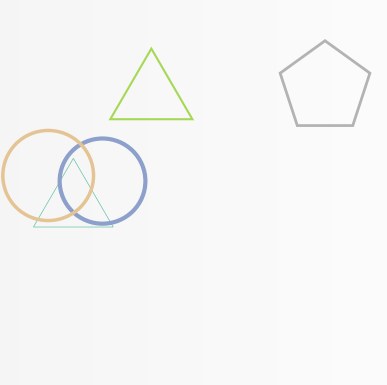[{"shape": "triangle", "thickness": 0.5, "radius": 0.59, "center": [0.189, 0.47]}, {"shape": "circle", "thickness": 3, "radius": 0.55, "center": [0.265, 0.53]}, {"shape": "triangle", "thickness": 1.5, "radius": 0.61, "center": [0.391, 0.751]}, {"shape": "circle", "thickness": 2.5, "radius": 0.59, "center": [0.124, 0.544]}, {"shape": "pentagon", "thickness": 2, "radius": 0.61, "center": [0.839, 0.772]}]